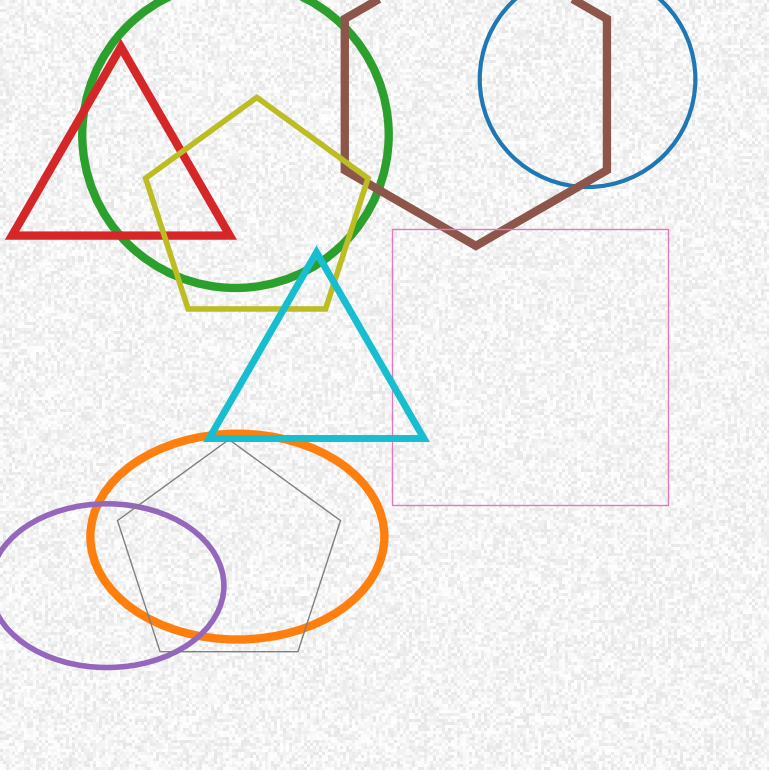[{"shape": "circle", "thickness": 1.5, "radius": 0.7, "center": [0.763, 0.897]}, {"shape": "oval", "thickness": 3, "radius": 0.95, "center": [0.308, 0.303]}, {"shape": "circle", "thickness": 3, "radius": 0.99, "center": [0.306, 0.825]}, {"shape": "triangle", "thickness": 3, "radius": 0.82, "center": [0.157, 0.776]}, {"shape": "oval", "thickness": 2, "radius": 0.76, "center": [0.139, 0.239]}, {"shape": "hexagon", "thickness": 3, "radius": 0.98, "center": [0.618, 0.877]}, {"shape": "square", "thickness": 0.5, "radius": 0.9, "center": [0.689, 0.523]}, {"shape": "pentagon", "thickness": 0.5, "radius": 0.76, "center": [0.297, 0.277]}, {"shape": "pentagon", "thickness": 2, "radius": 0.76, "center": [0.334, 0.722]}, {"shape": "triangle", "thickness": 2.5, "radius": 0.81, "center": [0.411, 0.511]}]